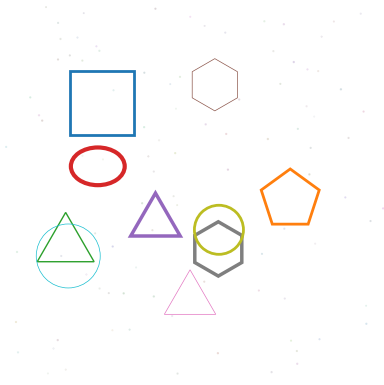[{"shape": "square", "thickness": 2, "radius": 0.42, "center": [0.266, 0.732]}, {"shape": "pentagon", "thickness": 2, "radius": 0.4, "center": [0.754, 0.482]}, {"shape": "triangle", "thickness": 1, "radius": 0.43, "center": [0.171, 0.363]}, {"shape": "oval", "thickness": 3, "radius": 0.35, "center": [0.254, 0.568]}, {"shape": "triangle", "thickness": 2.5, "radius": 0.37, "center": [0.404, 0.424]}, {"shape": "hexagon", "thickness": 0.5, "radius": 0.34, "center": [0.558, 0.78]}, {"shape": "triangle", "thickness": 0.5, "radius": 0.39, "center": [0.494, 0.222]}, {"shape": "hexagon", "thickness": 2.5, "radius": 0.35, "center": [0.567, 0.353]}, {"shape": "circle", "thickness": 2, "radius": 0.32, "center": [0.569, 0.403]}, {"shape": "circle", "thickness": 0.5, "radius": 0.42, "center": [0.177, 0.335]}]